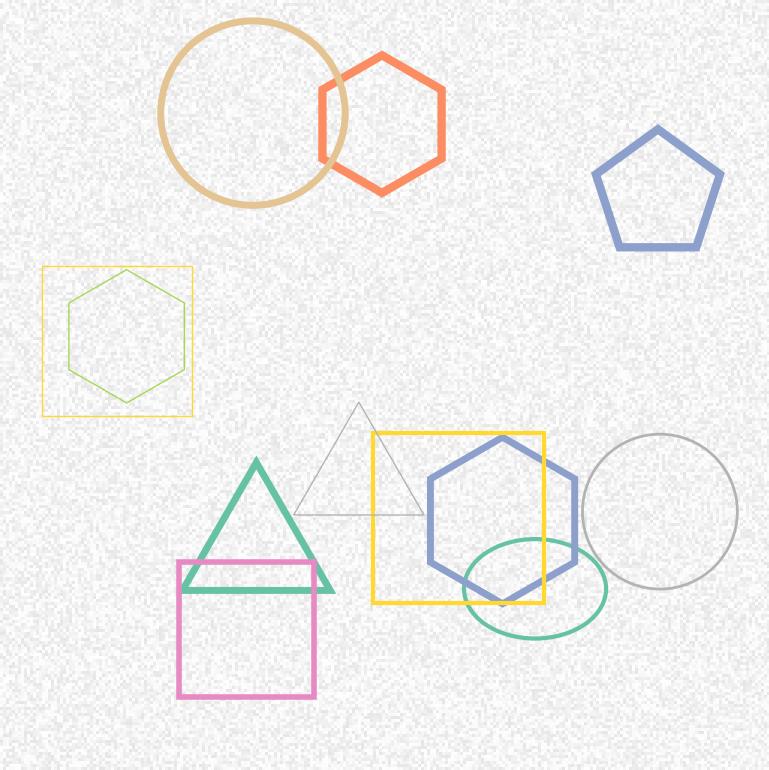[{"shape": "oval", "thickness": 1.5, "radius": 0.46, "center": [0.695, 0.235]}, {"shape": "triangle", "thickness": 2.5, "radius": 0.55, "center": [0.333, 0.289]}, {"shape": "hexagon", "thickness": 3, "radius": 0.45, "center": [0.496, 0.839]}, {"shape": "hexagon", "thickness": 2.5, "radius": 0.54, "center": [0.653, 0.324]}, {"shape": "pentagon", "thickness": 3, "radius": 0.42, "center": [0.854, 0.747]}, {"shape": "square", "thickness": 2, "radius": 0.44, "center": [0.32, 0.183]}, {"shape": "hexagon", "thickness": 0.5, "radius": 0.43, "center": [0.164, 0.563]}, {"shape": "square", "thickness": 0.5, "radius": 0.49, "center": [0.152, 0.557]}, {"shape": "square", "thickness": 1.5, "radius": 0.55, "center": [0.596, 0.327]}, {"shape": "circle", "thickness": 2.5, "radius": 0.6, "center": [0.329, 0.853]}, {"shape": "triangle", "thickness": 0.5, "radius": 0.49, "center": [0.466, 0.38]}, {"shape": "circle", "thickness": 1, "radius": 0.5, "center": [0.857, 0.336]}]